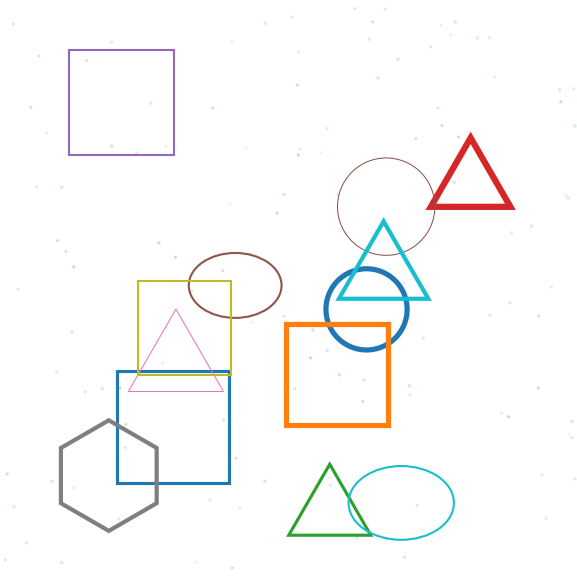[{"shape": "square", "thickness": 1.5, "radius": 0.48, "center": [0.299, 0.26]}, {"shape": "circle", "thickness": 2.5, "radius": 0.35, "center": [0.635, 0.463]}, {"shape": "square", "thickness": 2.5, "radius": 0.44, "center": [0.584, 0.351]}, {"shape": "triangle", "thickness": 1.5, "radius": 0.41, "center": [0.571, 0.113]}, {"shape": "triangle", "thickness": 3, "radius": 0.4, "center": [0.815, 0.681]}, {"shape": "square", "thickness": 1, "radius": 0.45, "center": [0.21, 0.822]}, {"shape": "circle", "thickness": 0.5, "radius": 0.42, "center": [0.669, 0.641]}, {"shape": "oval", "thickness": 1, "radius": 0.4, "center": [0.407, 0.505]}, {"shape": "triangle", "thickness": 0.5, "radius": 0.48, "center": [0.305, 0.369]}, {"shape": "hexagon", "thickness": 2, "radius": 0.48, "center": [0.188, 0.176]}, {"shape": "square", "thickness": 1, "radius": 0.41, "center": [0.319, 0.431]}, {"shape": "oval", "thickness": 1, "radius": 0.46, "center": [0.695, 0.128]}, {"shape": "triangle", "thickness": 2, "radius": 0.45, "center": [0.664, 0.526]}]